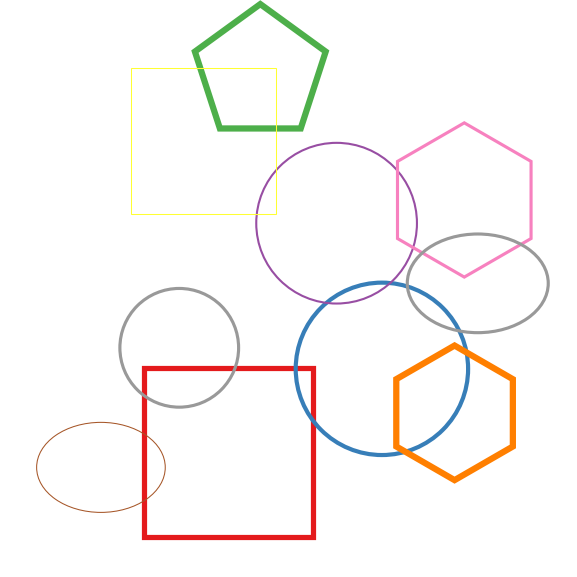[{"shape": "square", "thickness": 2.5, "radius": 0.73, "center": [0.396, 0.216]}, {"shape": "circle", "thickness": 2, "radius": 0.75, "center": [0.661, 0.36]}, {"shape": "pentagon", "thickness": 3, "radius": 0.6, "center": [0.451, 0.873]}, {"shape": "circle", "thickness": 1, "radius": 0.7, "center": [0.583, 0.613]}, {"shape": "hexagon", "thickness": 3, "radius": 0.58, "center": [0.787, 0.284]}, {"shape": "square", "thickness": 0.5, "radius": 0.63, "center": [0.352, 0.755]}, {"shape": "oval", "thickness": 0.5, "radius": 0.56, "center": [0.175, 0.19]}, {"shape": "hexagon", "thickness": 1.5, "radius": 0.67, "center": [0.804, 0.653]}, {"shape": "circle", "thickness": 1.5, "radius": 0.51, "center": [0.31, 0.397]}, {"shape": "oval", "thickness": 1.5, "radius": 0.61, "center": [0.827, 0.509]}]